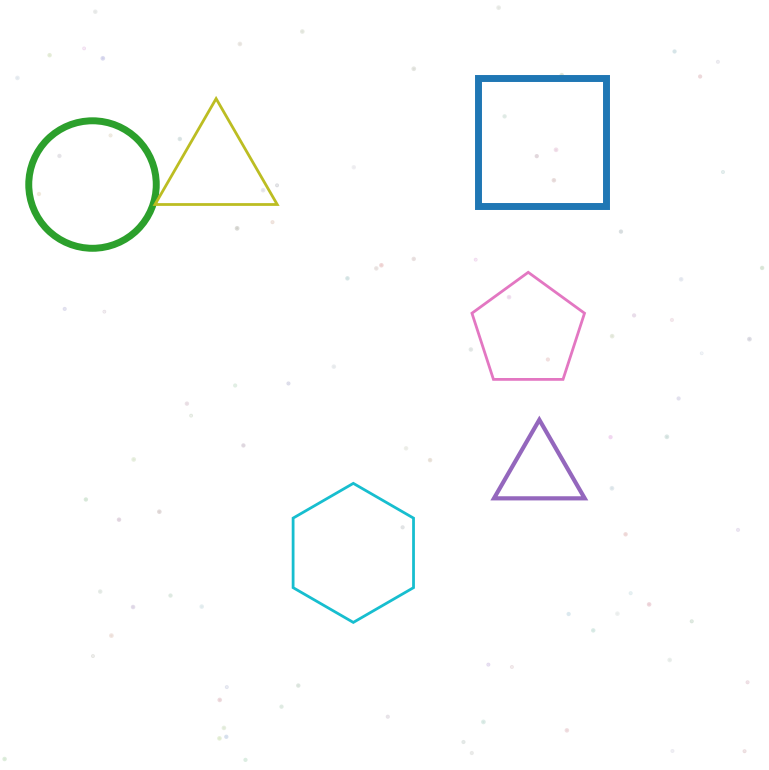[{"shape": "square", "thickness": 2.5, "radius": 0.42, "center": [0.704, 0.816]}, {"shape": "circle", "thickness": 2.5, "radius": 0.41, "center": [0.12, 0.76]}, {"shape": "triangle", "thickness": 1.5, "radius": 0.34, "center": [0.7, 0.387]}, {"shape": "pentagon", "thickness": 1, "radius": 0.38, "center": [0.686, 0.569]}, {"shape": "triangle", "thickness": 1, "radius": 0.46, "center": [0.281, 0.78]}, {"shape": "hexagon", "thickness": 1, "radius": 0.45, "center": [0.459, 0.282]}]